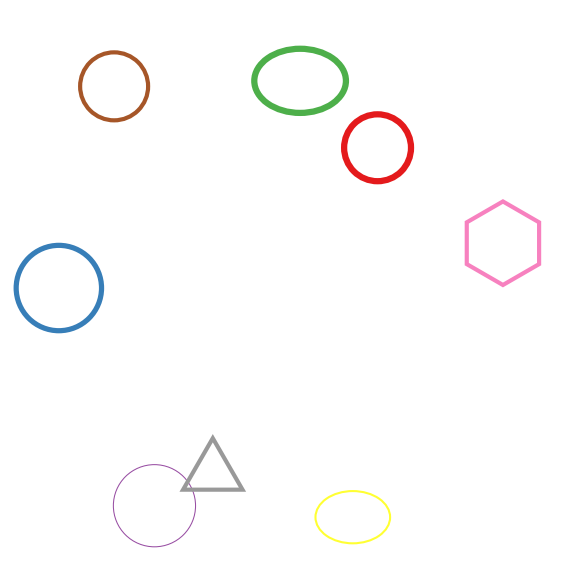[{"shape": "circle", "thickness": 3, "radius": 0.29, "center": [0.654, 0.743]}, {"shape": "circle", "thickness": 2.5, "radius": 0.37, "center": [0.102, 0.5]}, {"shape": "oval", "thickness": 3, "radius": 0.4, "center": [0.52, 0.859]}, {"shape": "circle", "thickness": 0.5, "radius": 0.36, "center": [0.267, 0.123]}, {"shape": "oval", "thickness": 1, "radius": 0.32, "center": [0.611, 0.104]}, {"shape": "circle", "thickness": 2, "radius": 0.29, "center": [0.198, 0.85]}, {"shape": "hexagon", "thickness": 2, "radius": 0.36, "center": [0.871, 0.578]}, {"shape": "triangle", "thickness": 2, "radius": 0.3, "center": [0.368, 0.181]}]